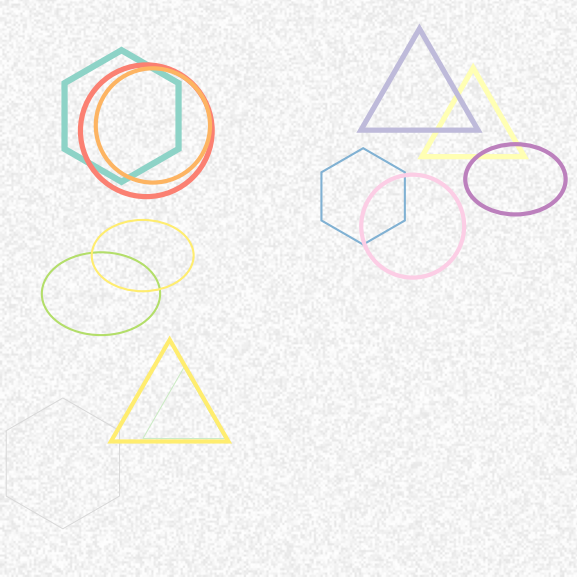[{"shape": "hexagon", "thickness": 3, "radius": 0.57, "center": [0.21, 0.798]}, {"shape": "triangle", "thickness": 2.5, "radius": 0.51, "center": [0.819, 0.779]}, {"shape": "triangle", "thickness": 2.5, "radius": 0.59, "center": [0.726, 0.832]}, {"shape": "circle", "thickness": 2.5, "radius": 0.57, "center": [0.253, 0.773]}, {"shape": "hexagon", "thickness": 1, "radius": 0.42, "center": [0.629, 0.659]}, {"shape": "circle", "thickness": 2, "radius": 0.49, "center": [0.265, 0.782]}, {"shape": "oval", "thickness": 1, "radius": 0.51, "center": [0.175, 0.491]}, {"shape": "circle", "thickness": 2, "radius": 0.45, "center": [0.715, 0.608]}, {"shape": "hexagon", "thickness": 0.5, "radius": 0.57, "center": [0.109, 0.197]}, {"shape": "oval", "thickness": 2, "radius": 0.43, "center": [0.893, 0.689]}, {"shape": "triangle", "thickness": 0.5, "radius": 0.41, "center": [0.319, 0.281]}, {"shape": "triangle", "thickness": 2, "radius": 0.59, "center": [0.294, 0.293]}, {"shape": "oval", "thickness": 1, "radius": 0.44, "center": [0.247, 0.557]}]